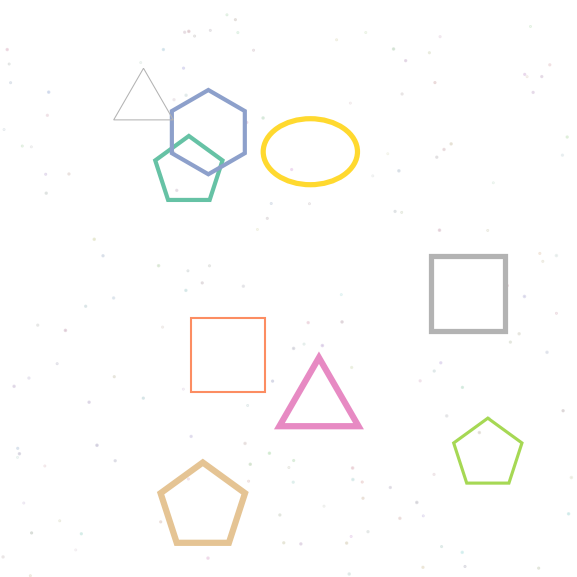[{"shape": "pentagon", "thickness": 2, "radius": 0.31, "center": [0.327, 0.702]}, {"shape": "square", "thickness": 1, "radius": 0.32, "center": [0.395, 0.385]}, {"shape": "hexagon", "thickness": 2, "radius": 0.36, "center": [0.361, 0.77]}, {"shape": "triangle", "thickness": 3, "radius": 0.4, "center": [0.552, 0.301]}, {"shape": "pentagon", "thickness": 1.5, "radius": 0.31, "center": [0.845, 0.213]}, {"shape": "oval", "thickness": 2.5, "radius": 0.41, "center": [0.537, 0.736]}, {"shape": "pentagon", "thickness": 3, "radius": 0.38, "center": [0.351, 0.121]}, {"shape": "triangle", "thickness": 0.5, "radius": 0.3, "center": [0.248, 0.821]}, {"shape": "square", "thickness": 2.5, "radius": 0.32, "center": [0.811, 0.491]}]